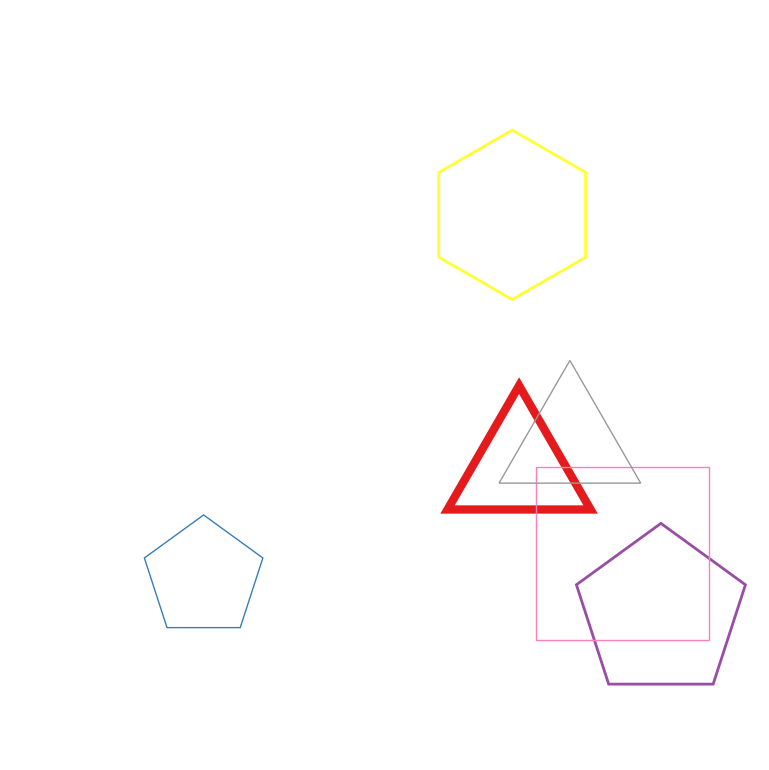[{"shape": "triangle", "thickness": 3, "radius": 0.54, "center": [0.674, 0.392]}, {"shape": "pentagon", "thickness": 0.5, "radius": 0.4, "center": [0.264, 0.25]}, {"shape": "pentagon", "thickness": 1, "radius": 0.58, "center": [0.858, 0.205]}, {"shape": "hexagon", "thickness": 1, "radius": 0.55, "center": [0.665, 0.721]}, {"shape": "square", "thickness": 0.5, "radius": 0.56, "center": [0.808, 0.281]}, {"shape": "triangle", "thickness": 0.5, "radius": 0.53, "center": [0.74, 0.426]}]